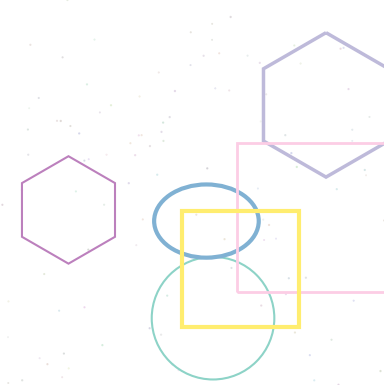[{"shape": "circle", "thickness": 1.5, "radius": 0.8, "center": [0.553, 0.174]}, {"shape": "hexagon", "thickness": 2.5, "radius": 0.94, "center": [0.847, 0.728]}, {"shape": "oval", "thickness": 3, "radius": 0.68, "center": [0.536, 0.426]}, {"shape": "square", "thickness": 2, "radius": 0.97, "center": [0.809, 0.435]}, {"shape": "hexagon", "thickness": 1.5, "radius": 0.7, "center": [0.178, 0.455]}, {"shape": "square", "thickness": 3, "radius": 0.76, "center": [0.626, 0.301]}]